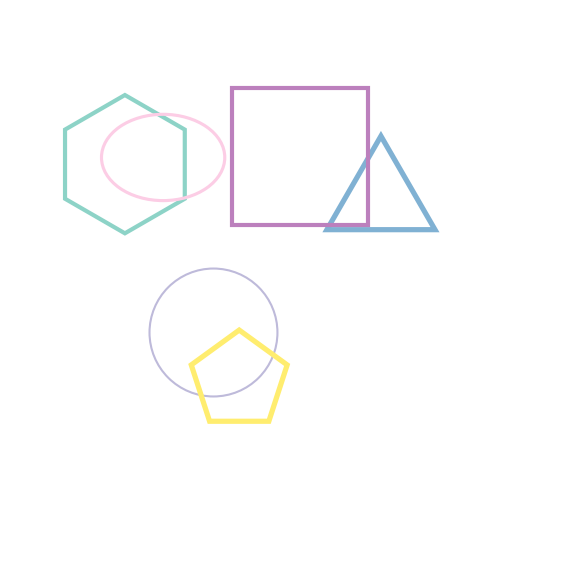[{"shape": "hexagon", "thickness": 2, "radius": 0.6, "center": [0.216, 0.715]}, {"shape": "circle", "thickness": 1, "radius": 0.55, "center": [0.37, 0.423]}, {"shape": "triangle", "thickness": 2.5, "radius": 0.54, "center": [0.66, 0.655]}, {"shape": "oval", "thickness": 1.5, "radius": 0.53, "center": [0.282, 0.726]}, {"shape": "square", "thickness": 2, "radius": 0.59, "center": [0.52, 0.728]}, {"shape": "pentagon", "thickness": 2.5, "radius": 0.44, "center": [0.414, 0.34]}]